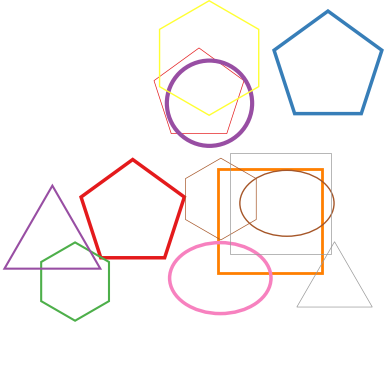[{"shape": "pentagon", "thickness": 2.5, "radius": 0.71, "center": [0.345, 0.445]}, {"shape": "pentagon", "thickness": 0.5, "radius": 0.61, "center": [0.517, 0.753]}, {"shape": "pentagon", "thickness": 2.5, "radius": 0.74, "center": [0.852, 0.824]}, {"shape": "hexagon", "thickness": 1.5, "radius": 0.51, "center": [0.195, 0.269]}, {"shape": "circle", "thickness": 3, "radius": 0.55, "center": [0.544, 0.732]}, {"shape": "triangle", "thickness": 1.5, "radius": 0.72, "center": [0.136, 0.374]}, {"shape": "square", "thickness": 2, "radius": 0.67, "center": [0.702, 0.426]}, {"shape": "hexagon", "thickness": 1, "radius": 0.74, "center": [0.543, 0.849]}, {"shape": "oval", "thickness": 1, "radius": 0.61, "center": [0.745, 0.472]}, {"shape": "hexagon", "thickness": 0.5, "radius": 0.53, "center": [0.574, 0.483]}, {"shape": "oval", "thickness": 2.5, "radius": 0.66, "center": [0.572, 0.278]}, {"shape": "triangle", "thickness": 0.5, "radius": 0.57, "center": [0.869, 0.259]}, {"shape": "square", "thickness": 0.5, "radius": 0.66, "center": [0.728, 0.471]}]